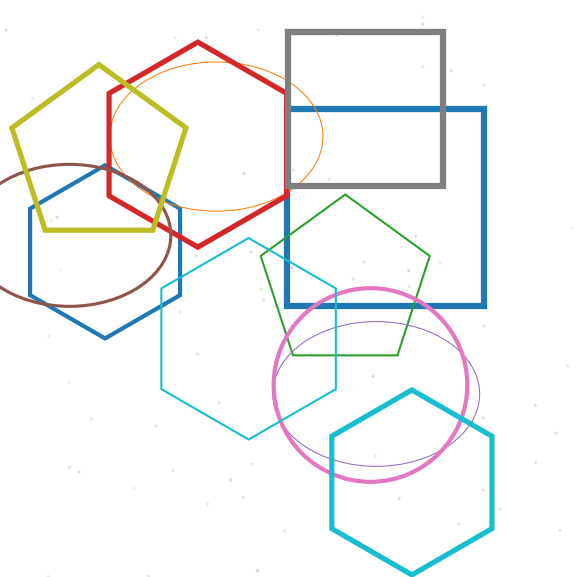[{"shape": "square", "thickness": 3, "radius": 0.86, "center": [0.668, 0.64]}, {"shape": "hexagon", "thickness": 2, "radius": 0.75, "center": [0.182, 0.563]}, {"shape": "oval", "thickness": 0.5, "radius": 0.92, "center": [0.375, 0.763]}, {"shape": "pentagon", "thickness": 1, "radius": 0.77, "center": [0.598, 0.508]}, {"shape": "hexagon", "thickness": 2.5, "radius": 0.89, "center": [0.343, 0.749]}, {"shape": "oval", "thickness": 0.5, "radius": 0.9, "center": [0.652, 0.317]}, {"shape": "oval", "thickness": 1.5, "radius": 0.88, "center": [0.12, 0.592]}, {"shape": "circle", "thickness": 2, "radius": 0.84, "center": [0.642, 0.332]}, {"shape": "square", "thickness": 3, "radius": 0.67, "center": [0.633, 0.81]}, {"shape": "pentagon", "thickness": 2.5, "radius": 0.79, "center": [0.171, 0.729]}, {"shape": "hexagon", "thickness": 1, "radius": 0.87, "center": [0.43, 0.413]}, {"shape": "hexagon", "thickness": 2.5, "radius": 0.8, "center": [0.713, 0.164]}]